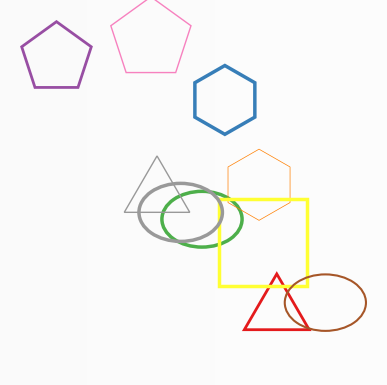[{"shape": "triangle", "thickness": 2, "radius": 0.48, "center": [0.714, 0.192]}, {"shape": "hexagon", "thickness": 2.5, "radius": 0.45, "center": [0.58, 0.74]}, {"shape": "oval", "thickness": 2.5, "radius": 0.52, "center": [0.521, 0.431]}, {"shape": "pentagon", "thickness": 2, "radius": 0.47, "center": [0.146, 0.849]}, {"shape": "hexagon", "thickness": 0.5, "radius": 0.46, "center": [0.668, 0.52]}, {"shape": "square", "thickness": 2.5, "radius": 0.56, "center": [0.679, 0.369]}, {"shape": "oval", "thickness": 1.5, "radius": 0.52, "center": [0.84, 0.214]}, {"shape": "pentagon", "thickness": 1, "radius": 0.54, "center": [0.389, 0.9]}, {"shape": "oval", "thickness": 2.5, "radius": 0.54, "center": [0.466, 0.448]}, {"shape": "triangle", "thickness": 1, "radius": 0.49, "center": [0.405, 0.497]}]